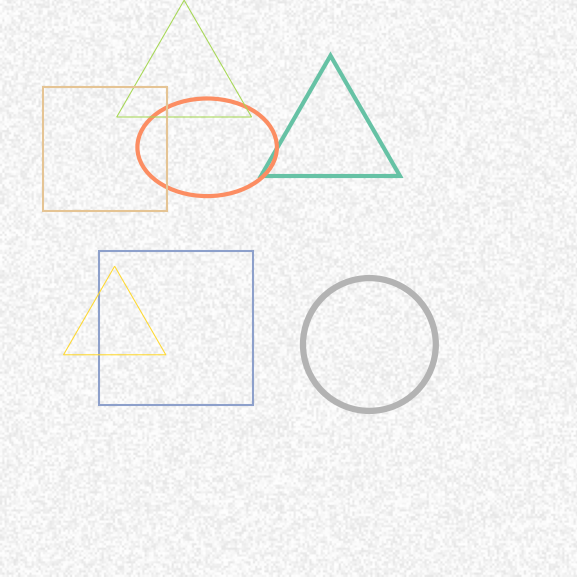[{"shape": "triangle", "thickness": 2, "radius": 0.69, "center": [0.572, 0.764]}, {"shape": "oval", "thickness": 2, "radius": 0.6, "center": [0.359, 0.744]}, {"shape": "square", "thickness": 1, "radius": 0.67, "center": [0.305, 0.431]}, {"shape": "triangle", "thickness": 0.5, "radius": 0.67, "center": [0.319, 0.864]}, {"shape": "triangle", "thickness": 0.5, "radius": 0.51, "center": [0.199, 0.436]}, {"shape": "square", "thickness": 1, "radius": 0.54, "center": [0.182, 0.741]}, {"shape": "circle", "thickness": 3, "radius": 0.58, "center": [0.64, 0.403]}]